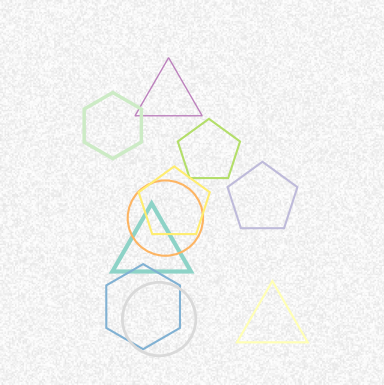[{"shape": "triangle", "thickness": 3, "radius": 0.59, "center": [0.394, 0.354]}, {"shape": "triangle", "thickness": 1.5, "radius": 0.53, "center": [0.707, 0.164]}, {"shape": "pentagon", "thickness": 1.5, "radius": 0.48, "center": [0.682, 0.484]}, {"shape": "hexagon", "thickness": 1.5, "radius": 0.55, "center": [0.372, 0.203]}, {"shape": "circle", "thickness": 1.5, "radius": 0.49, "center": [0.43, 0.434]}, {"shape": "pentagon", "thickness": 1.5, "radius": 0.43, "center": [0.543, 0.606]}, {"shape": "circle", "thickness": 2, "radius": 0.48, "center": [0.413, 0.171]}, {"shape": "triangle", "thickness": 1, "radius": 0.5, "center": [0.438, 0.75]}, {"shape": "hexagon", "thickness": 2.5, "radius": 0.43, "center": [0.293, 0.674]}, {"shape": "pentagon", "thickness": 1.5, "radius": 0.49, "center": [0.453, 0.471]}]